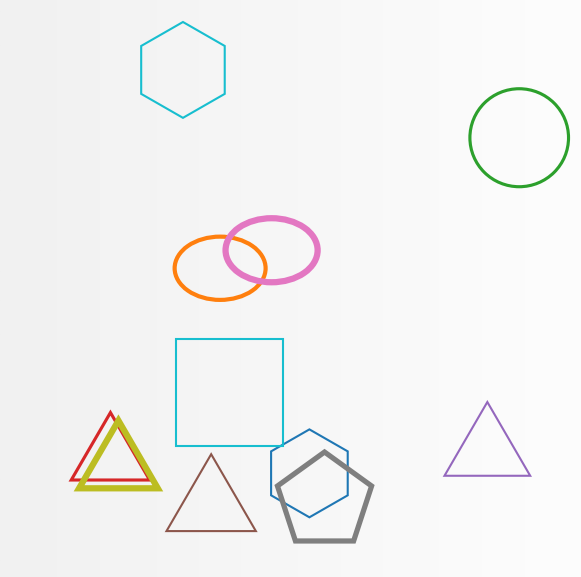[{"shape": "hexagon", "thickness": 1, "radius": 0.38, "center": [0.532, 0.179]}, {"shape": "oval", "thickness": 2, "radius": 0.39, "center": [0.379, 0.535]}, {"shape": "circle", "thickness": 1.5, "radius": 0.42, "center": [0.893, 0.761]}, {"shape": "triangle", "thickness": 1.5, "radius": 0.39, "center": [0.19, 0.207]}, {"shape": "triangle", "thickness": 1, "radius": 0.43, "center": [0.838, 0.218]}, {"shape": "triangle", "thickness": 1, "radius": 0.44, "center": [0.363, 0.124]}, {"shape": "oval", "thickness": 3, "radius": 0.4, "center": [0.467, 0.566]}, {"shape": "pentagon", "thickness": 2.5, "radius": 0.43, "center": [0.558, 0.131]}, {"shape": "triangle", "thickness": 3, "radius": 0.39, "center": [0.204, 0.193]}, {"shape": "square", "thickness": 1, "radius": 0.46, "center": [0.394, 0.32]}, {"shape": "hexagon", "thickness": 1, "radius": 0.41, "center": [0.315, 0.878]}]